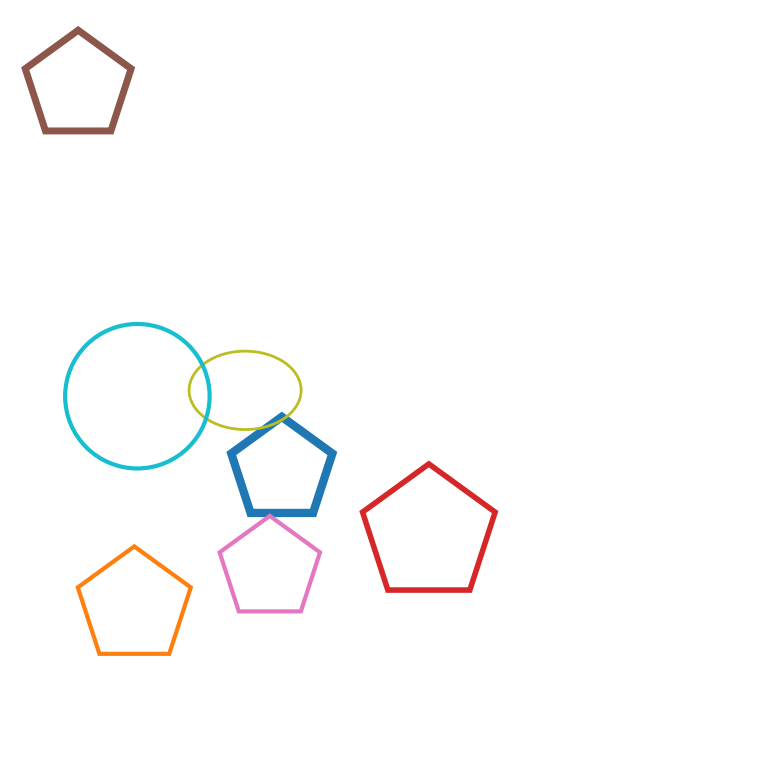[{"shape": "pentagon", "thickness": 3, "radius": 0.35, "center": [0.366, 0.39]}, {"shape": "pentagon", "thickness": 1.5, "radius": 0.39, "center": [0.174, 0.213]}, {"shape": "pentagon", "thickness": 2, "radius": 0.45, "center": [0.557, 0.307]}, {"shape": "pentagon", "thickness": 2.5, "radius": 0.36, "center": [0.102, 0.888]}, {"shape": "pentagon", "thickness": 1.5, "radius": 0.34, "center": [0.35, 0.261]}, {"shape": "oval", "thickness": 1, "radius": 0.36, "center": [0.318, 0.493]}, {"shape": "circle", "thickness": 1.5, "radius": 0.47, "center": [0.178, 0.485]}]